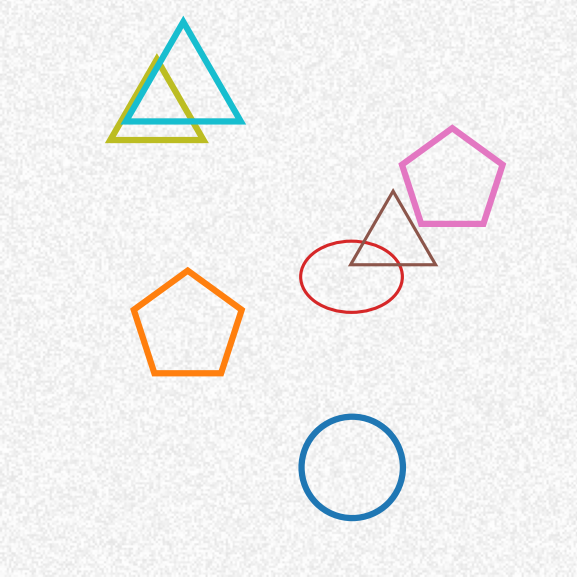[{"shape": "circle", "thickness": 3, "radius": 0.44, "center": [0.61, 0.19]}, {"shape": "pentagon", "thickness": 3, "radius": 0.49, "center": [0.325, 0.432]}, {"shape": "oval", "thickness": 1.5, "radius": 0.44, "center": [0.609, 0.52]}, {"shape": "triangle", "thickness": 1.5, "radius": 0.42, "center": [0.681, 0.583]}, {"shape": "pentagon", "thickness": 3, "radius": 0.46, "center": [0.783, 0.686]}, {"shape": "triangle", "thickness": 3, "radius": 0.47, "center": [0.272, 0.803]}, {"shape": "triangle", "thickness": 3, "radius": 0.57, "center": [0.317, 0.846]}]